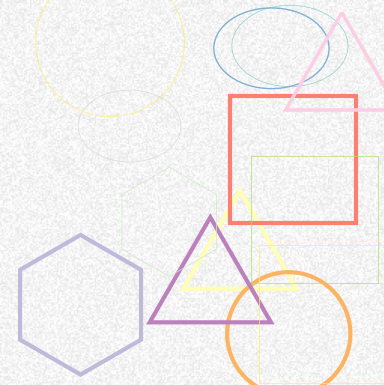[{"shape": "oval", "thickness": 0.5, "radius": 0.75, "center": [0.753, 0.881]}, {"shape": "triangle", "thickness": 3, "radius": 0.85, "center": [0.623, 0.335]}, {"shape": "hexagon", "thickness": 3, "radius": 0.91, "center": [0.209, 0.208]}, {"shape": "square", "thickness": 3, "radius": 0.82, "center": [0.761, 0.586]}, {"shape": "oval", "thickness": 1, "radius": 0.75, "center": [0.705, 0.875]}, {"shape": "circle", "thickness": 3, "radius": 0.8, "center": [0.75, 0.133]}, {"shape": "square", "thickness": 0.5, "radius": 0.83, "center": [0.817, 0.43]}, {"shape": "triangle", "thickness": 2.5, "radius": 0.84, "center": [0.888, 0.799]}, {"shape": "oval", "thickness": 0.5, "radius": 0.67, "center": [0.336, 0.673]}, {"shape": "triangle", "thickness": 3, "radius": 0.91, "center": [0.546, 0.254]}, {"shape": "hexagon", "thickness": 0.5, "radius": 0.71, "center": [0.44, 0.424]}, {"shape": "circle", "thickness": 0.5, "radius": 0.97, "center": [0.286, 0.89]}, {"shape": "square", "thickness": 0.5, "radius": 0.9, "center": [0.853, 0.184]}]